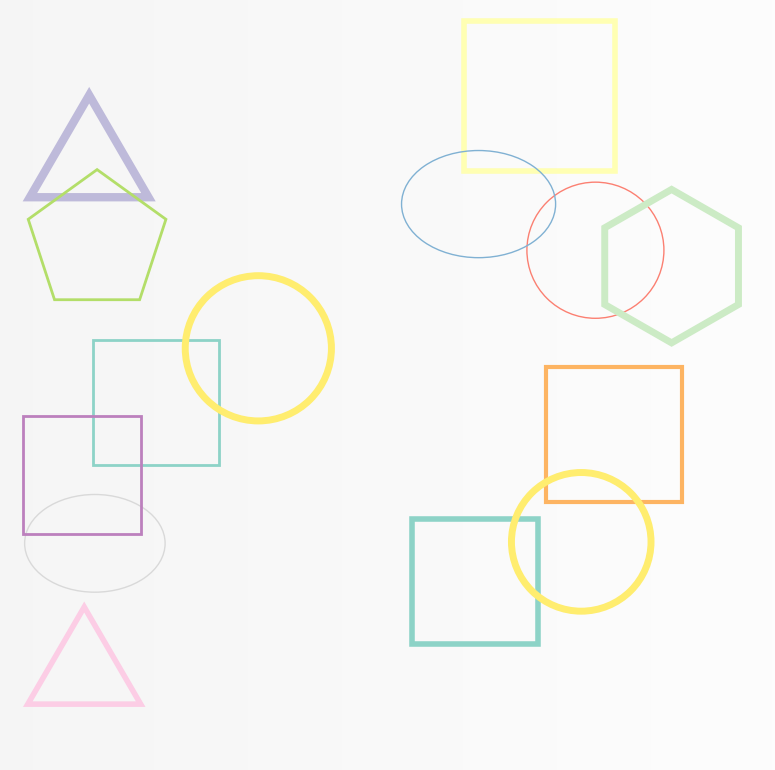[{"shape": "square", "thickness": 2, "radius": 0.41, "center": [0.613, 0.245]}, {"shape": "square", "thickness": 1, "radius": 0.41, "center": [0.202, 0.477]}, {"shape": "square", "thickness": 2, "radius": 0.49, "center": [0.696, 0.875]}, {"shape": "triangle", "thickness": 3, "radius": 0.44, "center": [0.115, 0.788]}, {"shape": "circle", "thickness": 0.5, "radius": 0.44, "center": [0.768, 0.675]}, {"shape": "oval", "thickness": 0.5, "radius": 0.5, "center": [0.618, 0.735]}, {"shape": "square", "thickness": 1.5, "radius": 0.44, "center": [0.792, 0.435]}, {"shape": "pentagon", "thickness": 1, "radius": 0.47, "center": [0.125, 0.686]}, {"shape": "triangle", "thickness": 2, "radius": 0.42, "center": [0.109, 0.128]}, {"shape": "oval", "thickness": 0.5, "radius": 0.45, "center": [0.122, 0.294]}, {"shape": "square", "thickness": 1, "radius": 0.38, "center": [0.106, 0.383]}, {"shape": "hexagon", "thickness": 2.5, "radius": 0.5, "center": [0.867, 0.654]}, {"shape": "circle", "thickness": 2.5, "radius": 0.47, "center": [0.333, 0.548]}, {"shape": "circle", "thickness": 2.5, "radius": 0.45, "center": [0.75, 0.296]}]